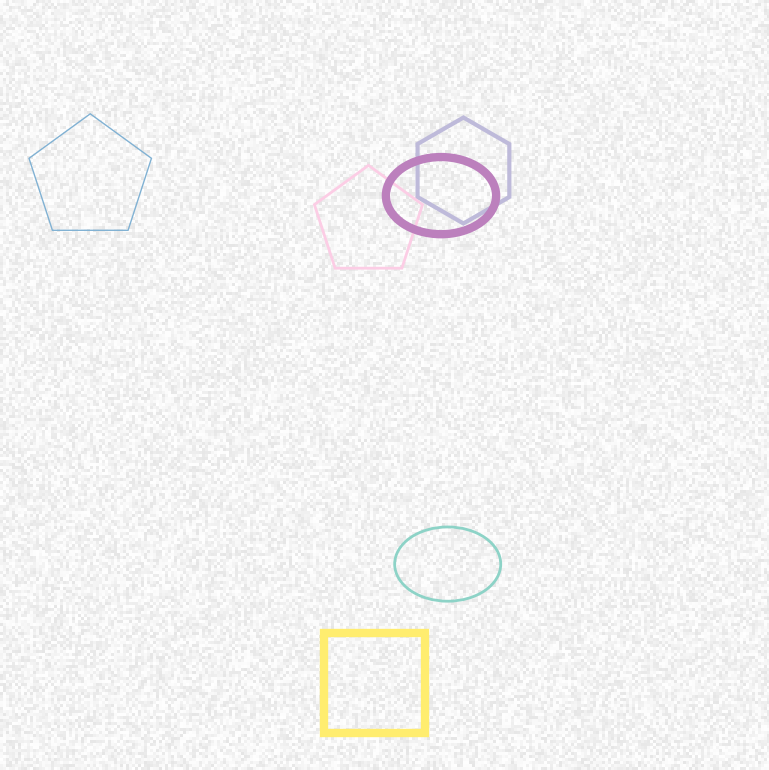[{"shape": "oval", "thickness": 1, "radius": 0.34, "center": [0.581, 0.267]}, {"shape": "hexagon", "thickness": 1.5, "radius": 0.34, "center": [0.602, 0.779]}, {"shape": "pentagon", "thickness": 0.5, "radius": 0.42, "center": [0.117, 0.769]}, {"shape": "pentagon", "thickness": 1, "radius": 0.37, "center": [0.479, 0.711]}, {"shape": "oval", "thickness": 3, "radius": 0.36, "center": [0.573, 0.746]}, {"shape": "square", "thickness": 3, "radius": 0.33, "center": [0.486, 0.113]}]